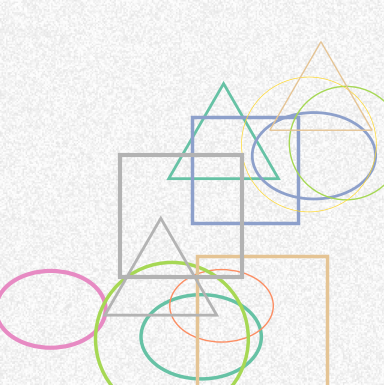[{"shape": "triangle", "thickness": 2, "radius": 0.82, "center": [0.581, 0.618]}, {"shape": "oval", "thickness": 2.5, "radius": 0.78, "center": [0.523, 0.125]}, {"shape": "oval", "thickness": 1, "radius": 0.67, "center": [0.575, 0.206]}, {"shape": "square", "thickness": 2.5, "radius": 0.69, "center": [0.636, 0.559]}, {"shape": "oval", "thickness": 2, "radius": 0.8, "center": [0.815, 0.595]}, {"shape": "oval", "thickness": 3, "radius": 0.71, "center": [0.132, 0.197]}, {"shape": "circle", "thickness": 2.5, "radius": 0.99, "center": [0.447, 0.12]}, {"shape": "circle", "thickness": 1, "radius": 0.74, "center": [0.899, 0.628]}, {"shape": "circle", "thickness": 0.5, "radius": 0.88, "center": [0.802, 0.625]}, {"shape": "square", "thickness": 2.5, "radius": 0.85, "center": [0.68, 0.164]}, {"shape": "triangle", "thickness": 1, "radius": 0.77, "center": [0.834, 0.738]}, {"shape": "triangle", "thickness": 2, "radius": 0.84, "center": [0.418, 0.265]}, {"shape": "square", "thickness": 3, "radius": 0.79, "center": [0.47, 0.44]}]